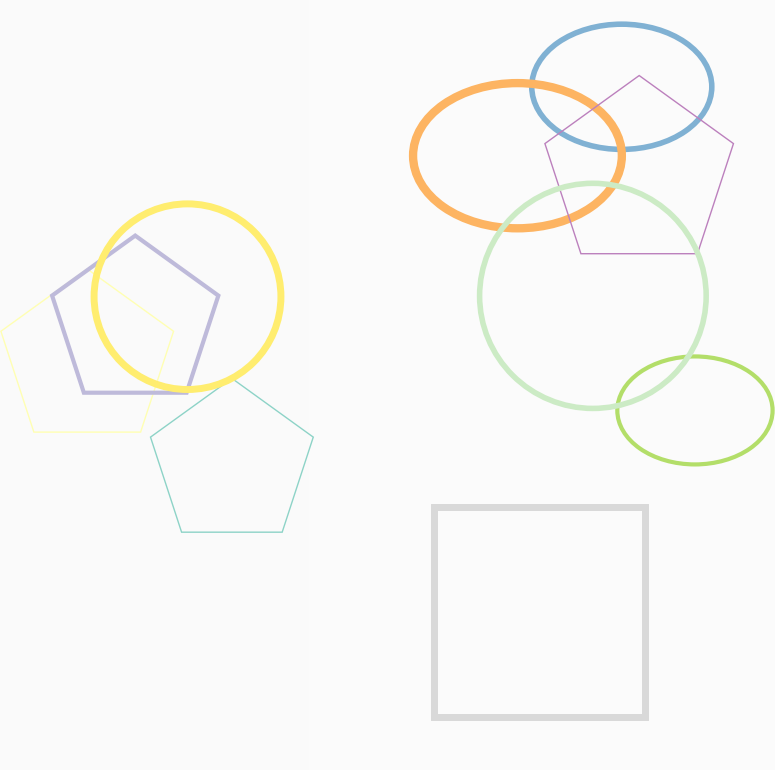[{"shape": "pentagon", "thickness": 0.5, "radius": 0.55, "center": [0.299, 0.398]}, {"shape": "pentagon", "thickness": 0.5, "radius": 0.59, "center": [0.113, 0.534]}, {"shape": "pentagon", "thickness": 1.5, "radius": 0.56, "center": [0.174, 0.581]}, {"shape": "oval", "thickness": 2, "radius": 0.58, "center": [0.802, 0.887]}, {"shape": "oval", "thickness": 3, "radius": 0.67, "center": [0.668, 0.798]}, {"shape": "oval", "thickness": 1.5, "radius": 0.5, "center": [0.897, 0.467]}, {"shape": "square", "thickness": 2.5, "radius": 0.68, "center": [0.696, 0.205]}, {"shape": "pentagon", "thickness": 0.5, "radius": 0.64, "center": [0.825, 0.774]}, {"shape": "circle", "thickness": 2, "radius": 0.73, "center": [0.765, 0.616]}, {"shape": "circle", "thickness": 2.5, "radius": 0.6, "center": [0.242, 0.615]}]